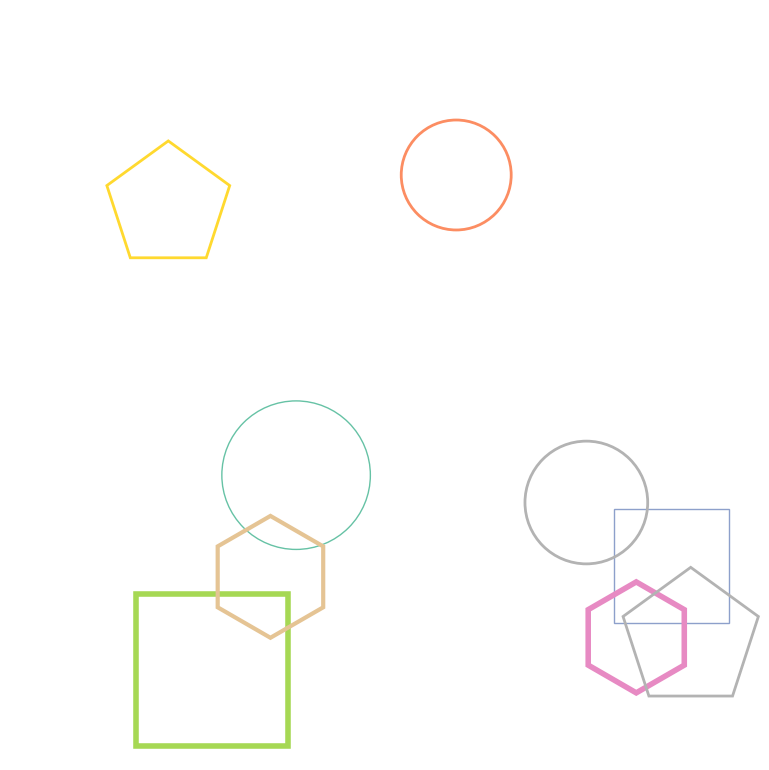[{"shape": "circle", "thickness": 0.5, "radius": 0.48, "center": [0.385, 0.383]}, {"shape": "circle", "thickness": 1, "radius": 0.36, "center": [0.592, 0.773]}, {"shape": "square", "thickness": 0.5, "radius": 0.37, "center": [0.872, 0.265]}, {"shape": "hexagon", "thickness": 2, "radius": 0.36, "center": [0.826, 0.172]}, {"shape": "square", "thickness": 2, "radius": 0.49, "center": [0.275, 0.13]}, {"shape": "pentagon", "thickness": 1, "radius": 0.42, "center": [0.219, 0.733]}, {"shape": "hexagon", "thickness": 1.5, "radius": 0.4, "center": [0.351, 0.251]}, {"shape": "pentagon", "thickness": 1, "radius": 0.46, "center": [0.897, 0.171]}, {"shape": "circle", "thickness": 1, "radius": 0.4, "center": [0.761, 0.347]}]